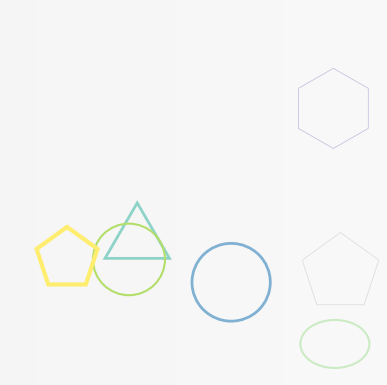[{"shape": "triangle", "thickness": 2, "radius": 0.48, "center": [0.354, 0.377]}, {"shape": "hexagon", "thickness": 0.5, "radius": 0.52, "center": [0.86, 0.718]}, {"shape": "circle", "thickness": 2, "radius": 0.51, "center": [0.596, 0.267]}, {"shape": "circle", "thickness": 1.5, "radius": 0.46, "center": [0.333, 0.326]}, {"shape": "pentagon", "thickness": 0.5, "radius": 0.52, "center": [0.879, 0.292]}, {"shape": "oval", "thickness": 1.5, "radius": 0.45, "center": [0.864, 0.107]}, {"shape": "pentagon", "thickness": 3, "radius": 0.41, "center": [0.173, 0.328]}]